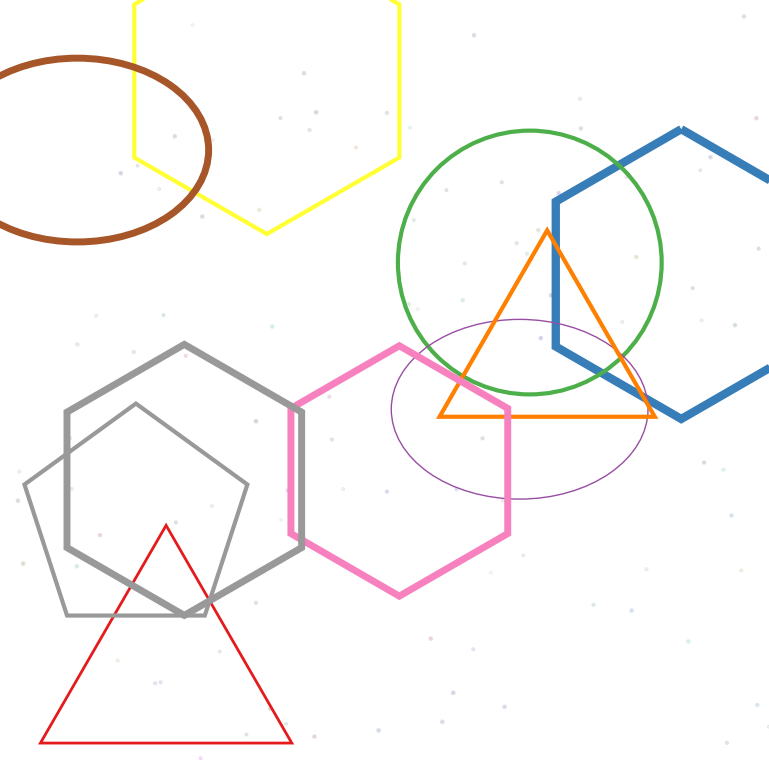[{"shape": "triangle", "thickness": 1, "radius": 0.94, "center": [0.216, 0.129]}, {"shape": "hexagon", "thickness": 3, "radius": 0.94, "center": [0.885, 0.644]}, {"shape": "circle", "thickness": 1.5, "radius": 0.86, "center": [0.688, 0.659]}, {"shape": "oval", "thickness": 0.5, "radius": 0.83, "center": [0.675, 0.469]}, {"shape": "triangle", "thickness": 1.5, "radius": 0.81, "center": [0.711, 0.539]}, {"shape": "hexagon", "thickness": 1.5, "radius": 0.99, "center": [0.347, 0.895]}, {"shape": "oval", "thickness": 2.5, "radius": 0.85, "center": [0.1, 0.805]}, {"shape": "hexagon", "thickness": 2.5, "radius": 0.81, "center": [0.519, 0.388]}, {"shape": "pentagon", "thickness": 1.5, "radius": 0.76, "center": [0.177, 0.324]}, {"shape": "hexagon", "thickness": 2.5, "radius": 0.88, "center": [0.239, 0.377]}]